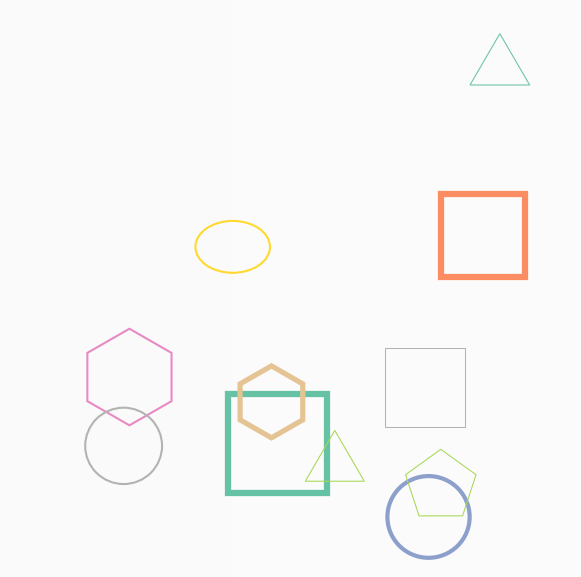[{"shape": "triangle", "thickness": 0.5, "radius": 0.3, "center": [0.86, 0.882]}, {"shape": "square", "thickness": 3, "radius": 0.43, "center": [0.477, 0.231]}, {"shape": "square", "thickness": 3, "radius": 0.36, "center": [0.831, 0.591]}, {"shape": "circle", "thickness": 2, "radius": 0.35, "center": [0.737, 0.104]}, {"shape": "hexagon", "thickness": 1, "radius": 0.42, "center": [0.223, 0.346]}, {"shape": "pentagon", "thickness": 0.5, "radius": 0.32, "center": [0.758, 0.157]}, {"shape": "triangle", "thickness": 0.5, "radius": 0.29, "center": [0.576, 0.195]}, {"shape": "oval", "thickness": 1, "radius": 0.32, "center": [0.4, 0.572]}, {"shape": "hexagon", "thickness": 2.5, "radius": 0.31, "center": [0.467, 0.303]}, {"shape": "circle", "thickness": 1, "radius": 0.33, "center": [0.213, 0.227]}, {"shape": "square", "thickness": 0.5, "radius": 0.34, "center": [0.73, 0.328]}]